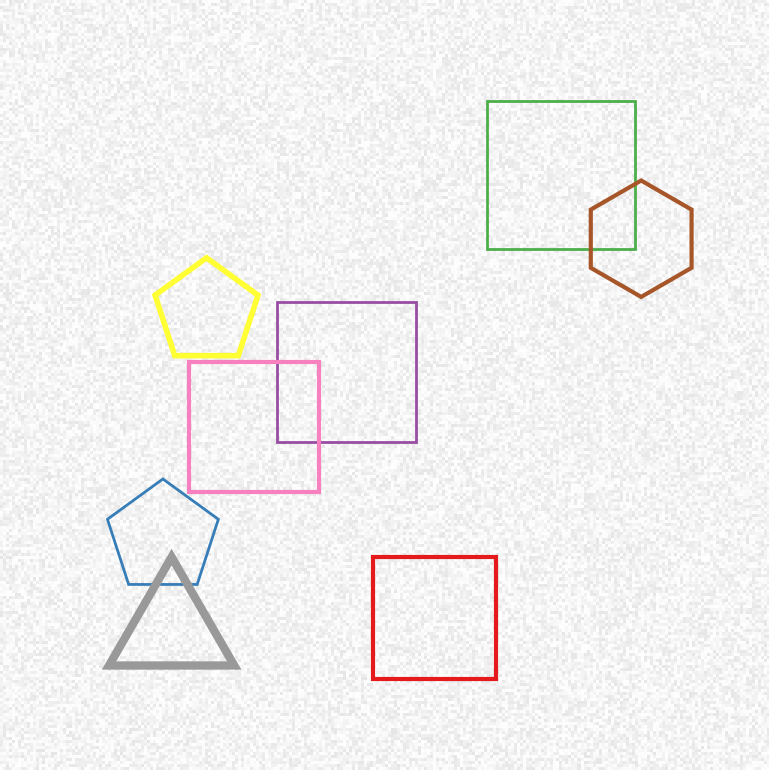[{"shape": "square", "thickness": 1.5, "radius": 0.4, "center": [0.564, 0.197]}, {"shape": "pentagon", "thickness": 1, "radius": 0.38, "center": [0.212, 0.302]}, {"shape": "square", "thickness": 1, "radius": 0.48, "center": [0.728, 0.772]}, {"shape": "square", "thickness": 1, "radius": 0.45, "center": [0.45, 0.517]}, {"shape": "pentagon", "thickness": 2, "radius": 0.35, "center": [0.268, 0.595]}, {"shape": "hexagon", "thickness": 1.5, "radius": 0.38, "center": [0.833, 0.69]}, {"shape": "square", "thickness": 1.5, "radius": 0.42, "center": [0.33, 0.446]}, {"shape": "triangle", "thickness": 3, "radius": 0.47, "center": [0.223, 0.183]}]